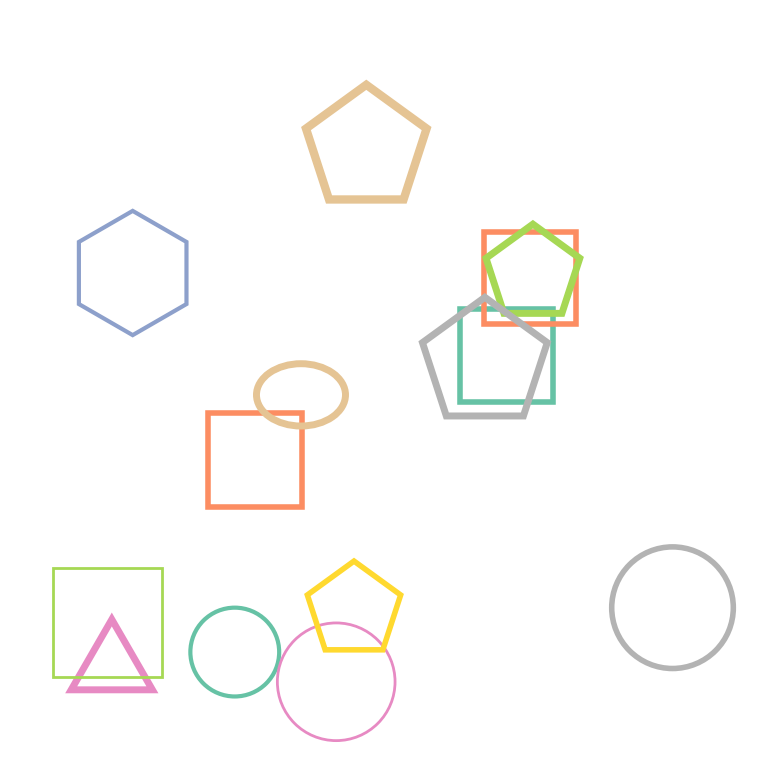[{"shape": "circle", "thickness": 1.5, "radius": 0.29, "center": [0.305, 0.153]}, {"shape": "square", "thickness": 2, "radius": 0.3, "center": [0.658, 0.538]}, {"shape": "square", "thickness": 2, "radius": 0.3, "center": [0.332, 0.403]}, {"shape": "square", "thickness": 2, "radius": 0.3, "center": [0.688, 0.638]}, {"shape": "hexagon", "thickness": 1.5, "radius": 0.4, "center": [0.172, 0.645]}, {"shape": "triangle", "thickness": 2.5, "radius": 0.3, "center": [0.145, 0.135]}, {"shape": "circle", "thickness": 1, "radius": 0.38, "center": [0.437, 0.115]}, {"shape": "square", "thickness": 1, "radius": 0.35, "center": [0.14, 0.192]}, {"shape": "pentagon", "thickness": 2.5, "radius": 0.32, "center": [0.692, 0.645]}, {"shape": "pentagon", "thickness": 2, "radius": 0.32, "center": [0.46, 0.208]}, {"shape": "oval", "thickness": 2.5, "radius": 0.29, "center": [0.391, 0.487]}, {"shape": "pentagon", "thickness": 3, "radius": 0.41, "center": [0.476, 0.808]}, {"shape": "circle", "thickness": 2, "radius": 0.39, "center": [0.873, 0.211]}, {"shape": "pentagon", "thickness": 2.5, "radius": 0.43, "center": [0.63, 0.529]}]